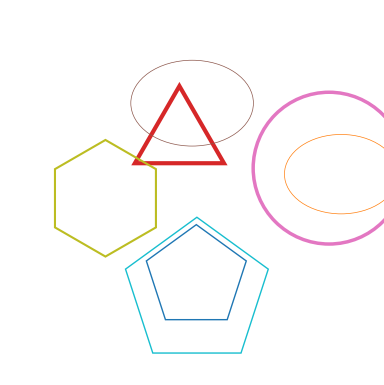[{"shape": "pentagon", "thickness": 1, "radius": 0.68, "center": [0.51, 0.28]}, {"shape": "oval", "thickness": 0.5, "radius": 0.74, "center": [0.886, 0.548]}, {"shape": "triangle", "thickness": 3, "radius": 0.67, "center": [0.466, 0.643]}, {"shape": "oval", "thickness": 0.5, "radius": 0.8, "center": [0.499, 0.732]}, {"shape": "circle", "thickness": 2.5, "radius": 0.99, "center": [0.855, 0.563]}, {"shape": "hexagon", "thickness": 1.5, "radius": 0.76, "center": [0.274, 0.485]}, {"shape": "pentagon", "thickness": 1, "radius": 0.97, "center": [0.511, 0.241]}]